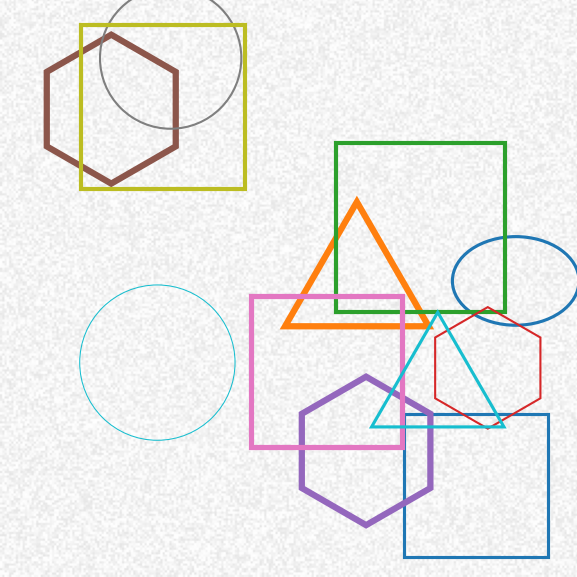[{"shape": "oval", "thickness": 1.5, "radius": 0.55, "center": [0.893, 0.513]}, {"shape": "square", "thickness": 1.5, "radius": 0.62, "center": [0.824, 0.158]}, {"shape": "triangle", "thickness": 3, "radius": 0.72, "center": [0.618, 0.506]}, {"shape": "square", "thickness": 2, "radius": 0.73, "center": [0.728, 0.605]}, {"shape": "hexagon", "thickness": 1, "radius": 0.53, "center": [0.845, 0.362]}, {"shape": "hexagon", "thickness": 3, "radius": 0.64, "center": [0.634, 0.218]}, {"shape": "hexagon", "thickness": 3, "radius": 0.64, "center": [0.193, 0.81]}, {"shape": "square", "thickness": 2.5, "radius": 0.66, "center": [0.565, 0.356]}, {"shape": "circle", "thickness": 1, "radius": 0.61, "center": [0.296, 0.899]}, {"shape": "square", "thickness": 2, "radius": 0.71, "center": [0.282, 0.813]}, {"shape": "circle", "thickness": 0.5, "radius": 0.67, "center": [0.273, 0.371]}, {"shape": "triangle", "thickness": 1.5, "radius": 0.66, "center": [0.758, 0.326]}]